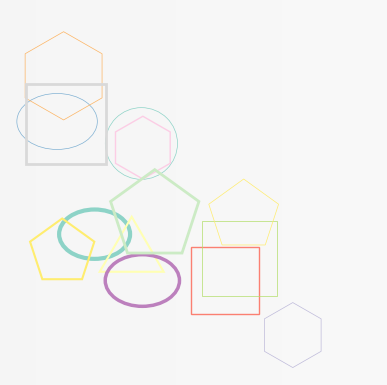[{"shape": "oval", "thickness": 3, "radius": 0.46, "center": [0.244, 0.392]}, {"shape": "circle", "thickness": 0.5, "radius": 0.47, "center": [0.365, 0.627]}, {"shape": "triangle", "thickness": 1.5, "radius": 0.48, "center": [0.34, 0.342]}, {"shape": "hexagon", "thickness": 0.5, "radius": 0.42, "center": [0.756, 0.13]}, {"shape": "square", "thickness": 1, "radius": 0.44, "center": [0.58, 0.272]}, {"shape": "oval", "thickness": 0.5, "radius": 0.52, "center": [0.147, 0.685]}, {"shape": "hexagon", "thickness": 0.5, "radius": 0.57, "center": [0.164, 0.803]}, {"shape": "square", "thickness": 0.5, "radius": 0.49, "center": [0.619, 0.329]}, {"shape": "hexagon", "thickness": 1, "radius": 0.41, "center": [0.369, 0.617]}, {"shape": "square", "thickness": 2, "radius": 0.52, "center": [0.17, 0.678]}, {"shape": "oval", "thickness": 2.5, "radius": 0.48, "center": [0.367, 0.271]}, {"shape": "pentagon", "thickness": 2, "radius": 0.6, "center": [0.399, 0.44]}, {"shape": "pentagon", "thickness": 0.5, "radius": 0.47, "center": [0.629, 0.44]}, {"shape": "pentagon", "thickness": 1.5, "radius": 0.44, "center": [0.161, 0.345]}]